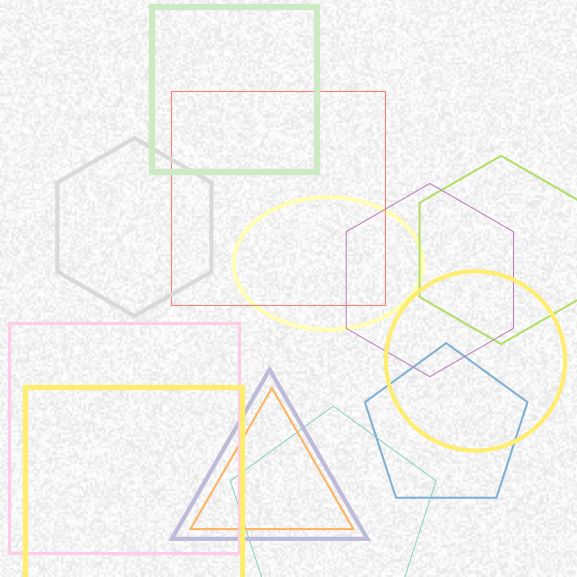[{"shape": "pentagon", "thickness": 0.5, "radius": 0.94, "center": [0.577, 0.109]}, {"shape": "oval", "thickness": 2, "radius": 0.82, "center": [0.568, 0.543]}, {"shape": "triangle", "thickness": 2, "radius": 0.98, "center": [0.467, 0.164]}, {"shape": "square", "thickness": 0.5, "radius": 0.93, "center": [0.481, 0.656]}, {"shape": "pentagon", "thickness": 1, "radius": 0.74, "center": [0.773, 0.257]}, {"shape": "triangle", "thickness": 1, "radius": 0.81, "center": [0.471, 0.164]}, {"shape": "hexagon", "thickness": 1, "radius": 0.82, "center": [0.868, 0.566]}, {"shape": "square", "thickness": 1.5, "radius": 0.99, "center": [0.215, 0.241]}, {"shape": "hexagon", "thickness": 2, "radius": 0.77, "center": [0.233, 0.606]}, {"shape": "hexagon", "thickness": 0.5, "radius": 0.84, "center": [0.744, 0.514]}, {"shape": "square", "thickness": 3, "radius": 0.71, "center": [0.405, 0.844]}, {"shape": "square", "thickness": 2.5, "radius": 0.94, "center": [0.231, 0.141]}, {"shape": "circle", "thickness": 2, "radius": 0.78, "center": [0.823, 0.374]}]